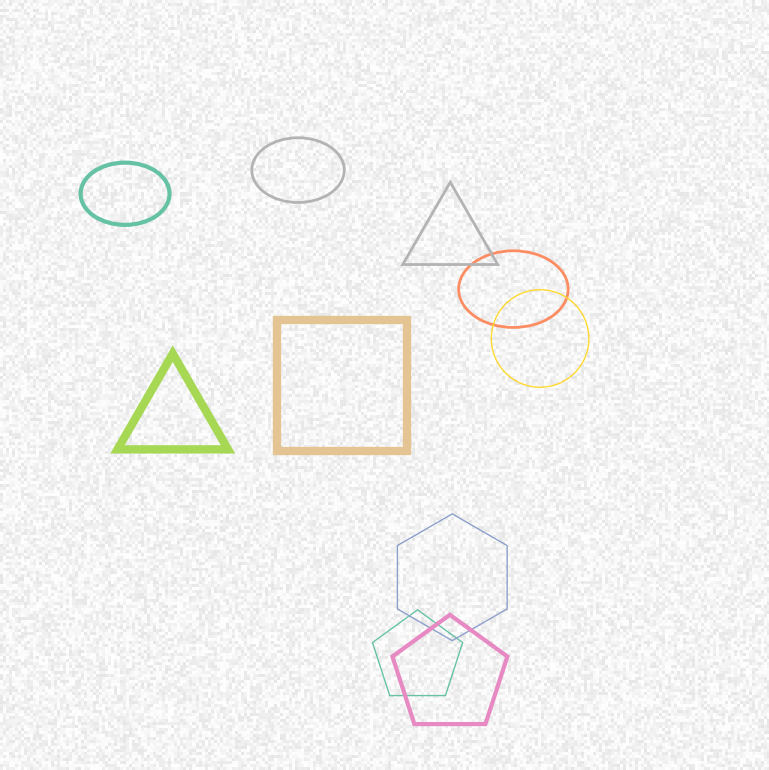[{"shape": "oval", "thickness": 1.5, "radius": 0.29, "center": [0.162, 0.748]}, {"shape": "pentagon", "thickness": 0.5, "radius": 0.31, "center": [0.542, 0.146]}, {"shape": "oval", "thickness": 1, "radius": 0.36, "center": [0.667, 0.625]}, {"shape": "hexagon", "thickness": 0.5, "radius": 0.41, "center": [0.587, 0.25]}, {"shape": "pentagon", "thickness": 1.5, "radius": 0.39, "center": [0.584, 0.123]}, {"shape": "triangle", "thickness": 3, "radius": 0.41, "center": [0.224, 0.458]}, {"shape": "circle", "thickness": 0.5, "radius": 0.32, "center": [0.701, 0.56]}, {"shape": "square", "thickness": 3, "radius": 0.42, "center": [0.444, 0.5]}, {"shape": "oval", "thickness": 1, "radius": 0.3, "center": [0.387, 0.779]}, {"shape": "triangle", "thickness": 1, "radius": 0.36, "center": [0.585, 0.692]}]